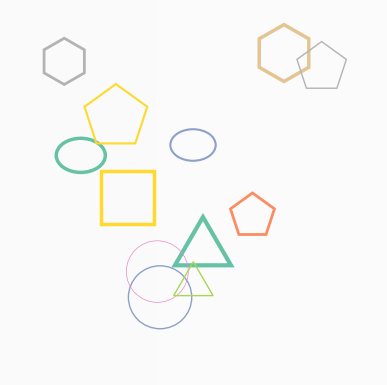[{"shape": "oval", "thickness": 2.5, "radius": 0.32, "center": [0.208, 0.596]}, {"shape": "triangle", "thickness": 3, "radius": 0.42, "center": [0.524, 0.353]}, {"shape": "pentagon", "thickness": 2, "radius": 0.3, "center": [0.652, 0.439]}, {"shape": "circle", "thickness": 1, "radius": 0.41, "center": [0.413, 0.228]}, {"shape": "oval", "thickness": 1.5, "radius": 0.29, "center": [0.498, 0.623]}, {"shape": "circle", "thickness": 0.5, "radius": 0.4, "center": [0.406, 0.295]}, {"shape": "triangle", "thickness": 1, "radius": 0.29, "center": [0.499, 0.261]}, {"shape": "square", "thickness": 2.5, "radius": 0.34, "center": [0.329, 0.487]}, {"shape": "pentagon", "thickness": 1.5, "radius": 0.43, "center": [0.299, 0.696]}, {"shape": "hexagon", "thickness": 2.5, "radius": 0.37, "center": [0.733, 0.862]}, {"shape": "hexagon", "thickness": 2, "radius": 0.3, "center": [0.166, 0.841]}, {"shape": "pentagon", "thickness": 1, "radius": 0.33, "center": [0.83, 0.825]}]